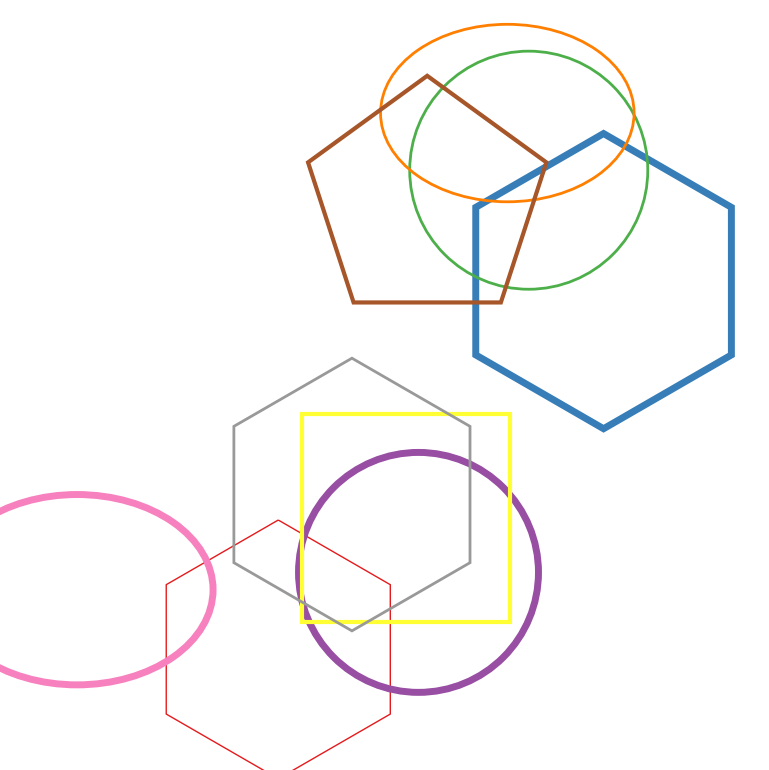[{"shape": "hexagon", "thickness": 0.5, "radius": 0.84, "center": [0.361, 0.157]}, {"shape": "hexagon", "thickness": 2.5, "radius": 0.96, "center": [0.784, 0.635]}, {"shape": "circle", "thickness": 1, "radius": 0.77, "center": [0.687, 0.779]}, {"shape": "circle", "thickness": 2.5, "radius": 0.78, "center": [0.544, 0.257]}, {"shape": "oval", "thickness": 1, "radius": 0.82, "center": [0.659, 0.853]}, {"shape": "square", "thickness": 1.5, "radius": 0.67, "center": [0.528, 0.327]}, {"shape": "pentagon", "thickness": 1.5, "radius": 0.81, "center": [0.555, 0.739]}, {"shape": "oval", "thickness": 2.5, "radius": 0.88, "center": [0.1, 0.234]}, {"shape": "hexagon", "thickness": 1, "radius": 0.89, "center": [0.457, 0.358]}]